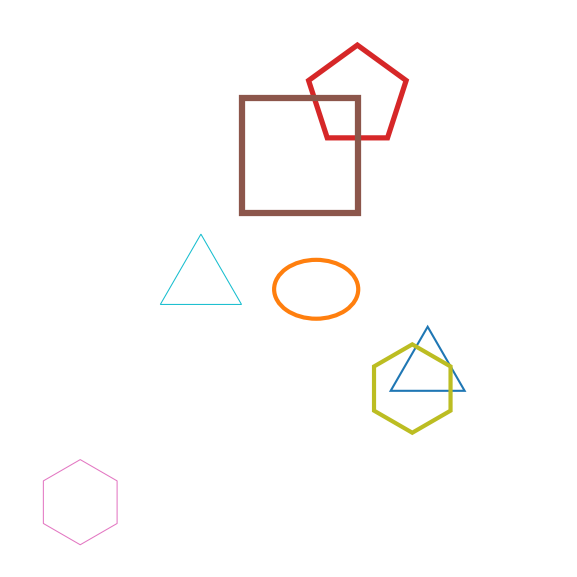[{"shape": "triangle", "thickness": 1, "radius": 0.37, "center": [0.741, 0.359]}, {"shape": "oval", "thickness": 2, "radius": 0.36, "center": [0.547, 0.498]}, {"shape": "pentagon", "thickness": 2.5, "radius": 0.44, "center": [0.619, 0.832]}, {"shape": "square", "thickness": 3, "radius": 0.5, "center": [0.519, 0.73]}, {"shape": "hexagon", "thickness": 0.5, "radius": 0.37, "center": [0.139, 0.13]}, {"shape": "hexagon", "thickness": 2, "radius": 0.38, "center": [0.714, 0.326]}, {"shape": "triangle", "thickness": 0.5, "radius": 0.41, "center": [0.348, 0.513]}]